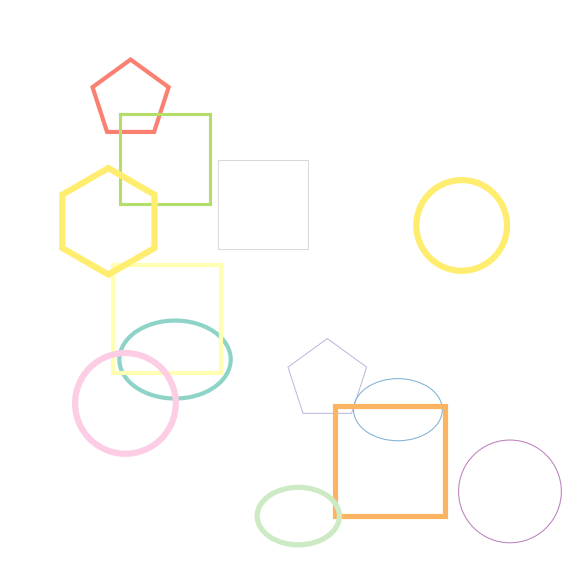[{"shape": "oval", "thickness": 2, "radius": 0.48, "center": [0.303, 0.377]}, {"shape": "square", "thickness": 2, "radius": 0.47, "center": [0.289, 0.446]}, {"shape": "pentagon", "thickness": 0.5, "radius": 0.36, "center": [0.567, 0.341]}, {"shape": "pentagon", "thickness": 2, "radius": 0.35, "center": [0.226, 0.827]}, {"shape": "oval", "thickness": 0.5, "radius": 0.38, "center": [0.689, 0.29]}, {"shape": "square", "thickness": 2.5, "radius": 0.48, "center": [0.676, 0.201]}, {"shape": "square", "thickness": 1.5, "radius": 0.39, "center": [0.285, 0.724]}, {"shape": "circle", "thickness": 3, "radius": 0.44, "center": [0.217, 0.301]}, {"shape": "square", "thickness": 0.5, "radius": 0.39, "center": [0.456, 0.645]}, {"shape": "circle", "thickness": 0.5, "radius": 0.44, "center": [0.883, 0.148]}, {"shape": "oval", "thickness": 2.5, "radius": 0.36, "center": [0.517, 0.105]}, {"shape": "circle", "thickness": 3, "radius": 0.39, "center": [0.799, 0.609]}, {"shape": "hexagon", "thickness": 3, "radius": 0.46, "center": [0.188, 0.616]}]